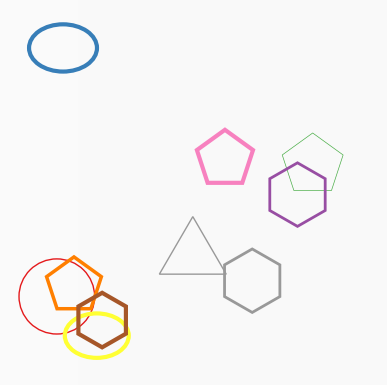[{"shape": "circle", "thickness": 1, "radius": 0.49, "center": [0.147, 0.23]}, {"shape": "oval", "thickness": 3, "radius": 0.44, "center": [0.163, 0.875]}, {"shape": "pentagon", "thickness": 0.5, "radius": 0.41, "center": [0.807, 0.572]}, {"shape": "hexagon", "thickness": 2, "radius": 0.41, "center": [0.768, 0.495]}, {"shape": "pentagon", "thickness": 2.5, "radius": 0.37, "center": [0.191, 0.258]}, {"shape": "oval", "thickness": 3, "radius": 0.41, "center": [0.25, 0.128]}, {"shape": "hexagon", "thickness": 3, "radius": 0.35, "center": [0.264, 0.169]}, {"shape": "pentagon", "thickness": 3, "radius": 0.38, "center": [0.581, 0.587]}, {"shape": "triangle", "thickness": 1, "radius": 0.5, "center": [0.498, 0.338]}, {"shape": "hexagon", "thickness": 2, "radius": 0.41, "center": [0.651, 0.271]}]